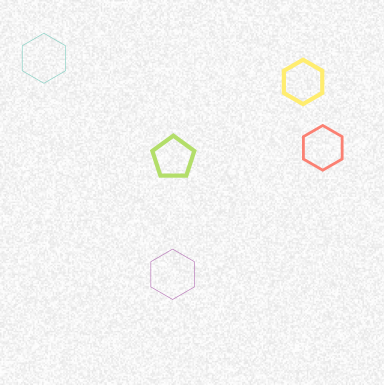[{"shape": "hexagon", "thickness": 0.5, "radius": 0.32, "center": [0.114, 0.849]}, {"shape": "hexagon", "thickness": 2, "radius": 0.29, "center": [0.838, 0.616]}, {"shape": "pentagon", "thickness": 3, "radius": 0.29, "center": [0.45, 0.59]}, {"shape": "hexagon", "thickness": 0.5, "radius": 0.33, "center": [0.448, 0.288]}, {"shape": "hexagon", "thickness": 3, "radius": 0.29, "center": [0.787, 0.787]}]